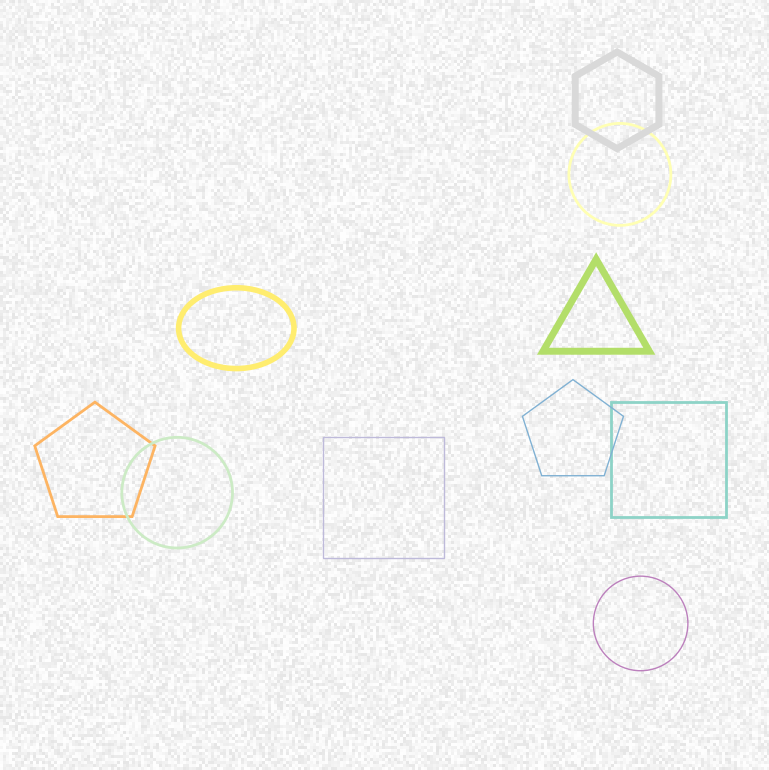[{"shape": "square", "thickness": 1, "radius": 0.37, "center": [0.868, 0.403]}, {"shape": "circle", "thickness": 1, "radius": 0.33, "center": [0.805, 0.774]}, {"shape": "square", "thickness": 0.5, "radius": 0.39, "center": [0.498, 0.354]}, {"shape": "pentagon", "thickness": 0.5, "radius": 0.34, "center": [0.744, 0.438]}, {"shape": "pentagon", "thickness": 1, "radius": 0.41, "center": [0.123, 0.396]}, {"shape": "triangle", "thickness": 2.5, "radius": 0.4, "center": [0.774, 0.584]}, {"shape": "hexagon", "thickness": 2.5, "radius": 0.31, "center": [0.801, 0.87]}, {"shape": "circle", "thickness": 0.5, "radius": 0.31, "center": [0.832, 0.19]}, {"shape": "circle", "thickness": 1, "radius": 0.36, "center": [0.23, 0.36]}, {"shape": "oval", "thickness": 2, "radius": 0.37, "center": [0.307, 0.574]}]